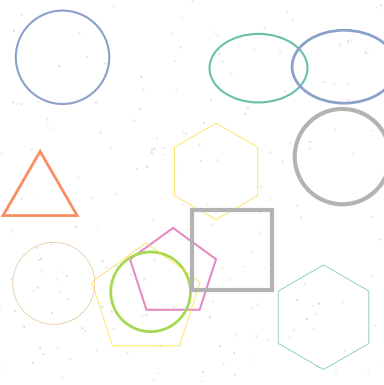[{"shape": "hexagon", "thickness": 0.5, "radius": 0.68, "center": [0.84, 0.176]}, {"shape": "oval", "thickness": 1.5, "radius": 0.64, "center": [0.671, 0.823]}, {"shape": "triangle", "thickness": 2, "radius": 0.56, "center": [0.104, 0.496]}, {"shape": "oval", "thickness": 2, "radius": 0.68, "center": [0.894, 0.827]}, {"shape": "circle", "thickness": 1.5, "radius": 0.61, "center": [0.162, 0.851]}, {"shape": "pentagon", "thickness": 1.5, "radius": 0.59, "center": [0.449, 0.29]}, {"shape": "circle", "thickness": 2, "radius": 0.52, "center": [0.391, 0.242]}, {"shape": "hexagon", "thickness": 0.5, "radius": 0.63, "center": [0.561, 0.555]}, {"shape": "pentagon", "thickness": 0.5, "radius": 0.74, "center": [0.379, 0.221]}, {"shape": "circle", "thickness": 0.5, "radius": 0.53, "center": [0.14, 0.264]}, {"shape": "circle", "thickness": 3, "radius": 0.62, "center": [0.889, 0.593]}, {"shape": "square", "thickness": 3, "radius": 0.52, "center": [0.602, 0.35]}]